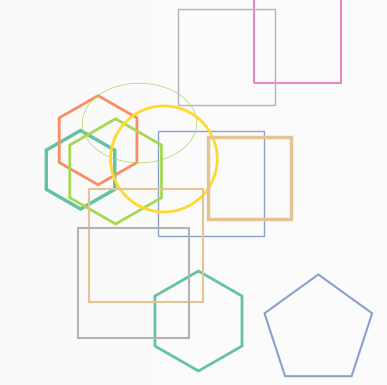[{"shape": "hexagon", "thickness": 2, "radius": 0.65, "center": [0.512, 0.166]}, {"shape": "hexagon", "thickness": 2.5, "radius": 0.51, "center": [0.208, 0.559]}, {"shape": "hexagon", "thickness": 2, "radius": 0.58, "center": [0.253, 0.636]}, {"shape": "pentagon", "thickness": 1.5, "radius": 0.73, "center": [0.821, 0.141]}, {"shape": "square", "thickness": 1, "radius": 0.68, "center": [0.545, 0.522]}, {"shape": "square", "thickness": 1.5, "radius": 0.56, "center": [0.767, 0.895]}, {"shape": "oval", "thickness": 0.5, "radius": 0.74, "center": [0.36, 0.68]}, {"shape": "hexagon", "thickness": 2, "radius": 0.68, "center": [0.298, 0.555]}, {"shape": "circle", "thickness": 2, "radius": 0.69, "center": [0.423, 0.587]}, {"shape": "square", "thickness": 2.5, "radius": 0.53, "center": [0.645, 0.538]}, {"shape": "square", "thickness": 1.5, "radius": 0.73, "center": [0.377, 0.362]}, {"shape": "square", "thickness": 1.5, "radius": 0.71, "center": [0.344, 0.264]}, {"shape": "square", "thickness": 1, "radius": 0.62, "center": [0.584, 0.852]}]